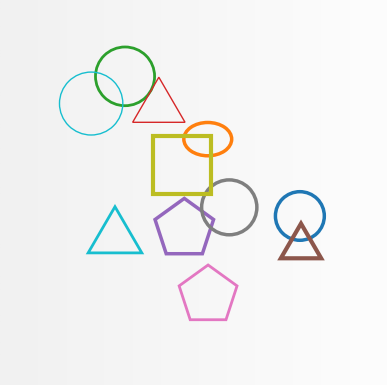[{"shape": "circle", "thickness": 2.5, "radius": 0.32, "center": [0.774, 0.439]}, {"shape": "oval", "thickness": 2.5, "radius": 0.31, "center": [0.536, 0.639]}, {"shape": "circle", "thickness": 2, "radius": 0.38, "center": [0.323, 0.802]}, {"shape": "triangle", "thickness": 1, "radius": 0.39, "center": [0.41, 0.721]}, {"shape": "pentagon", "thickness": 2.5, "radius": 0.4, "center": [0.476, 0.405]}, {"shape": "triangle", "thickness": 3, "radius": 0.3, "center": [0.777, 0.359]}, {"shape": "pentagon", "thickness": 2, "radius": 0.39, "center": [0.537, 0.233]}, {"shape": "circle", "thickness": 2.5, "radius": 0.36, "center": [0.592, 0.461]}, {"shape": "square", "thickness": 3, "radius": 0.38, "center": [0.47, 0.572]}, {"shape": "triangle", "thickness": 2, "radius": 0.4, "center": [0.297, 0.383]}, {"shape": "circle", "thickness": 1, "radius": 0.41, "center": [0.235, 0.731]}]